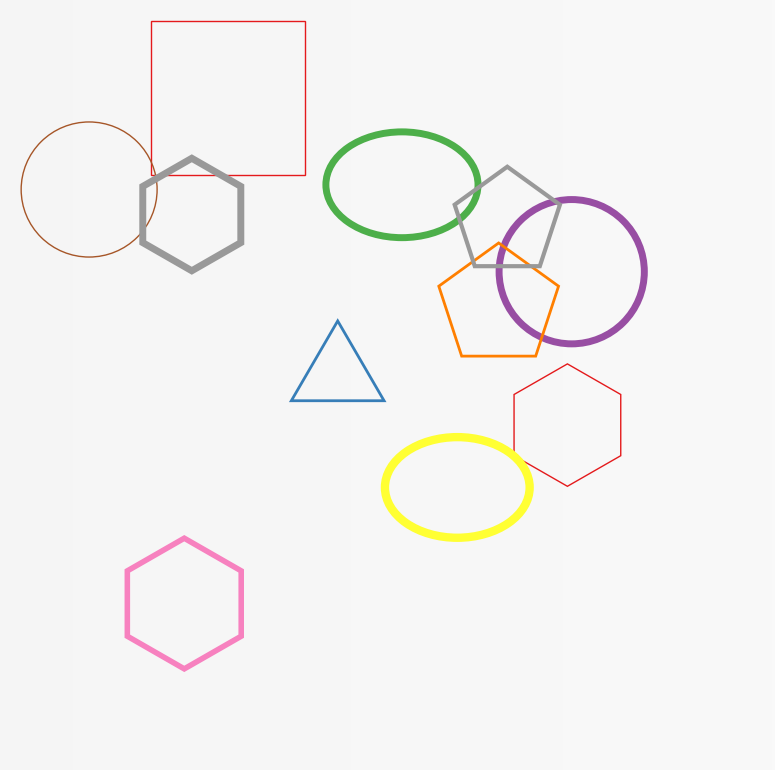[{"shape": "square", "thickness": 0.5, "radius": 0.5, "center": [0.294, 0.873]}, {"shape": "hexagon", "thickness": 0.5, "radius": 0.4, "center": [0.732, 0.448]}, {"shape": "triangle", "thickness": 1, "radius": 0.35, "center": [0.436, 0.514]}, {"shape": "oval", "thickness": 2.5, "radius": 0.49, "center": [0.519, 0.76]}, {"shape": "circle", "thickness": 2.5, "radius": 0.47, "center": [0.738, 0.647]}, {"shape": "pentagon", "thickness": 1, "radius": 0.41, "center": [0.643, 0.603]}, {"shape": "oval", "thickness": 3, "radius": 0.47, "center": [0.59, 0.367]}, {"shape": "circle", "thickness": 0.5, "radius": 0.44, "center": [0.115, 0.754]}, {"shape": "hexagon", "thickness": 2, "radius": 0.42, "center": [0.238, 0.216]}, {"shape": "hexagon", "thickness": 2.5, "radius": 0.37, "center": [0.247, 0.721]}, {"shape": "pentagon", "thickness": 1.5, "radius": 0.36, "center": [0.655, 0.712]}]